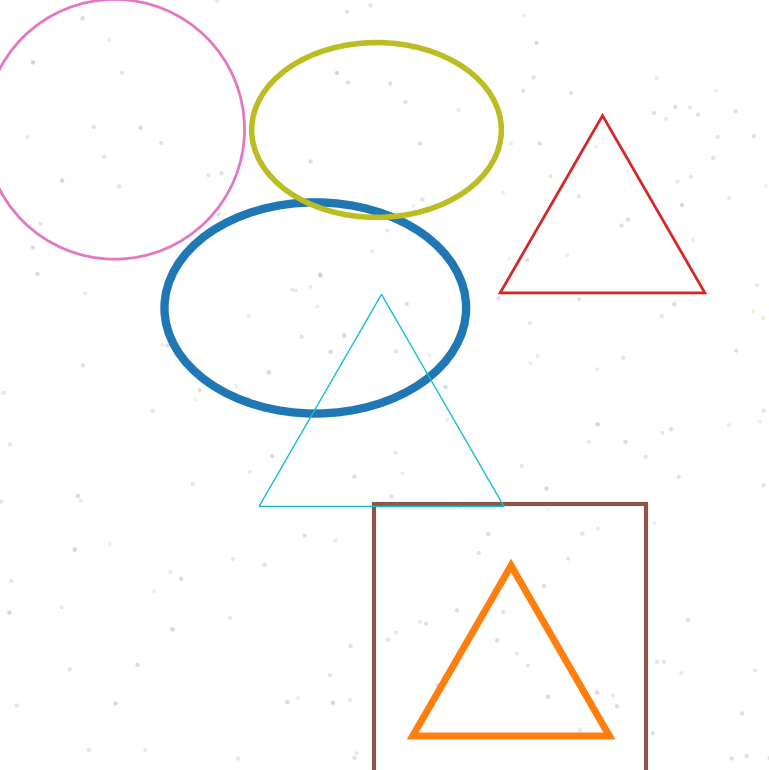[{"shape": "oval", "thickness": 3, "radius": 0.98, "center": [0.409, 0.6]}, {"shape": "triangle", "thickness": 2.5, "radius": 0.74, "center": [0.664, 0.118]}, {"shape": "triangle", "thickness": 1, "radius": 0.77, "center": [0.782, 0.696]}, {"shape": "square", "thickness": 1.5, "radius": 0.88, "center": [0.662, 0.169]}, {"shape": "circle", "thickness": 1, "radius": 0.84, "center": [0.149, 0.832]}, {"shape": "oval", "thickness": 2, "radius": 0.81, "center": [0.489, 0.831]}, {"shape": "triangle", "thickness": 0.5, "radius": 0.92, "center": [0.495, 0.434]}]